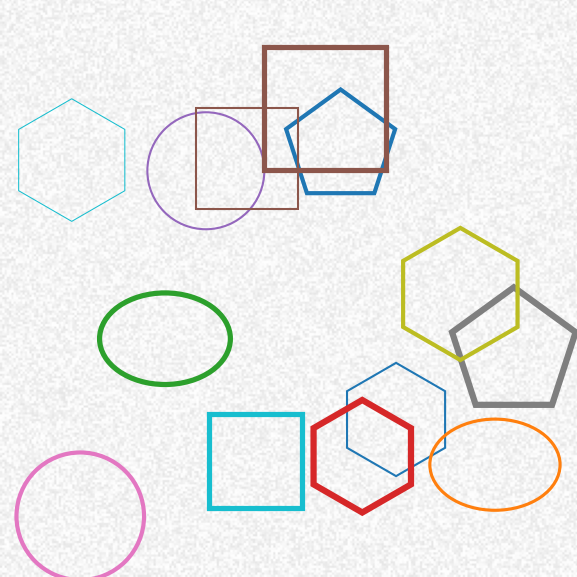[{"shape": "pentagon", "thickness": 2, "radius": 0.5, "center": [0.59, 0.745]}, {"shape": "hexagon", "thickness": 1, "radius": 0.49, "center": [0.686, 0.273]}, {"shape": "oval", "thickness": 1.5, "radius": 0.56, "center": [0.857, 0.194]}, {"shape": "oval", "thickness": 2.5, "radius": 0.57, "center": [0.286, 0.413]}, {"shape": "hexagon", "thickness": 3, "radius": 0.49, "center": [0.627, 0.209]}, {"shape": "circle", "thickness": 1, "radius": 0.51, "center": [0.356, 0.703]}, {"shape": "square", "thickness": 2.5, "radius": 0.53, "center": [0.563, 0.812]}, {"shape": "square", "thickness": 1, "radius": 0.44, "center": [0.428, 0.725]}, {"shape": "circle", "thickness": 2, "radius": 0.55, "center": [0.139, 0.105]}, {"shape": "pentagon", "thickness": 3, "radius": 0.56, "center": [0.89, 0.389]}, {"shape": "hexagon", "thickness": 2, "radius": 0.57, "center": [0.797, 0.49]}, {"shape": "hexagon", "thickness": 0.5, "radius": 0.53, "center": [0.124, 0.722]}, {"shape": "square", "thickness": 2.5, "radius": 0.4, "center": [0.443, 0.201]}]